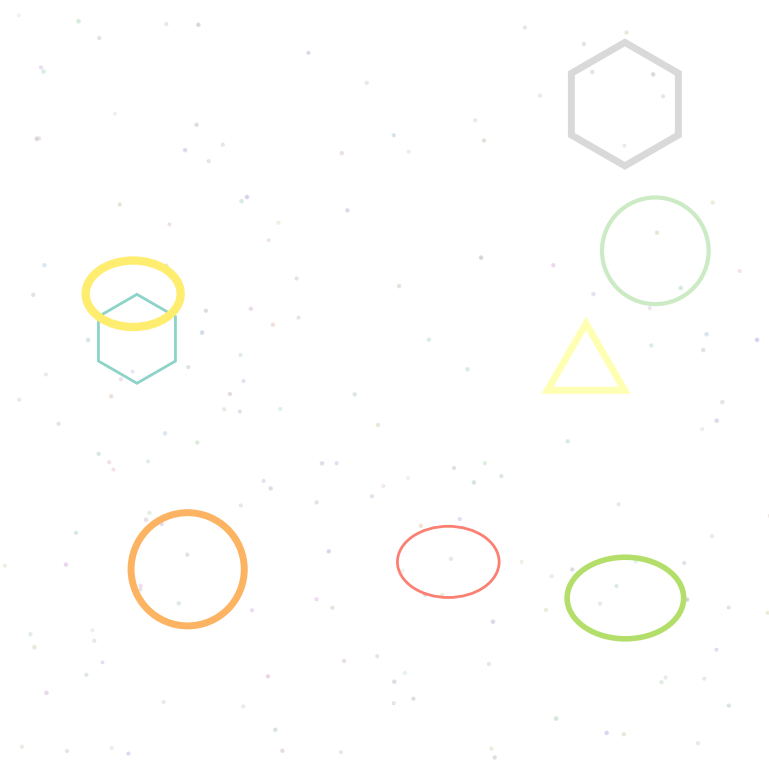[{"shape": "hexagon", "thickness": 1, "radius": 0.29, "center": [0.178, 0.56]}, {"shape": "triangle", "thickness": 2.5, "radius": 0.29, "center": [0.761, 0.522]}, {"shape": "oval", "thickness": 1, "radius": 0.33, "center": [0.582, 0.27]}, {"shape": "circle", "thickness": 2.5, "radius": 0.37, "center": [0.244, 0.261]}, {"shape": "oval", "thickness": 2, "radius": 0.38, "center": [0.812, 0.223]}, {"shape": "hexagon", "thickness": 2.5, "radius": 0.4, "center": [0.812, 0.865]}, {"shape": "circle", "thickness": 1.5, "radius": 0.35, "center": [0.851, 0.674]}, {"shape": "oval", "thickness": 3, "radius": 0.31, "center": [0.173, 0.618]}]